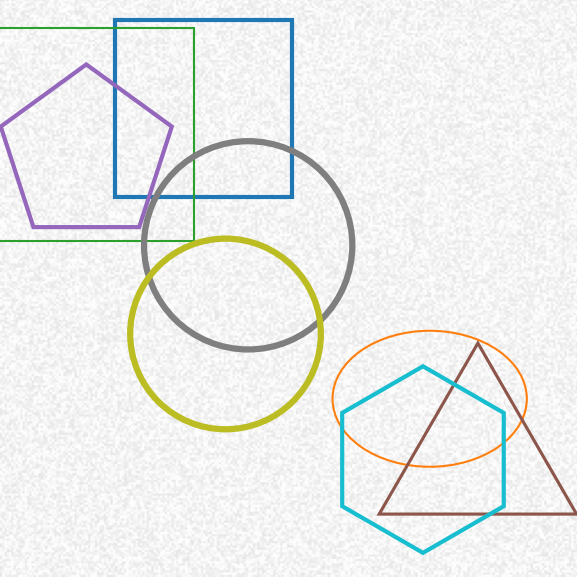[{"shape": "square", "thickness": 2, "radius": 0.77, "center": [0.353, 0.811]}, {"shape": "oval", "thickness": 1, "radius": 0.84, "center": [0.744, 0.309]}, {"shape": "square", "thickness": 1, "radius": 0.92, "center": [0.151, 0.766]}, {"shape": "pentagon", "thickness": 2, "radius": 0.78, "center": [0.149, 0.732]}, {"shape": "triangle", "thickness": 1.5, "radius": 0.99, "center": [0.828, 0.208]}, {"shape": "circle", "thickness": 3, "radius": 0.9, "center": [0.43, 0.574]}, {"shape": "circle", "thickness": 3, "radius": 0.83, "center": [0.391, 0.421]}, {"shape": "hexagon", "thickness": 2, "radius": 0.81, "center": [0.732, 0.203]}]